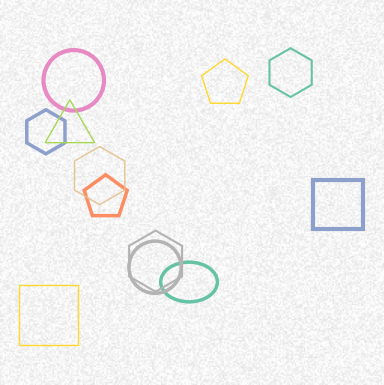[{"shape": "hexagon", "thickness": 1.5, "radius": 0.32, "center": [0.755, 0.811]}, {"shape": "oval", "thickness": 2.5, "radius": 0.37, "center": [0.491, 0.268]}, {"shape": "pentagon", "thickness": 2.5, "radius": 0.29, "center": [0.274, 0.487]}, {"shape": "hexagon", "thickness": 2.5, "radius": 0.29, "center": [0.119, 0.658]}, {"shape": "square", "thickness": 3, "radius": 0.32, "center": [0.879, 0.469]}, {"shape": "circle", "thickness": 3, "radius": 0.39, "center": [0.192, 0.791]}, {"shape": "triangle", "thickness": 1, "radius": 0.37, "center": [0.182, 0.667]}, {"shape": "square", "thickness": 1, "radius": 0.39, "center": [0.126, 0.181]}, {"shape": "pentagon", "thickness": 1, "radius": 0.32, "center": [0.584, 0.783]}, {"shape": "hexagon", "thickness": 1, "radius": 0.38, "center": [0.259, 0.544]}, {"shape": "circle", "thickness": 2.5, "radius": 0.34, "center": [0.403, 0.306]}, {"shape": "hexagon", "thickness": 1.5, "radius": 0.4, "center": [0.404, 0.322]}]